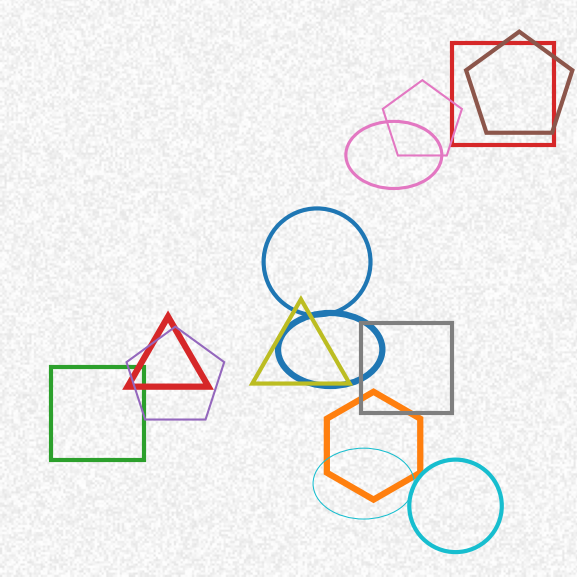[{"shape": "circle", "thickness": 2, "radius": 0.46, "center": [0.549, 0.546]}, {"shape": "oval", "thickness": 3, "radius": 0.45, "center": [0.572, 0.394]}, {"shape": "hexagon", "thickness": 3, "radius": 0.47, "center": [0.647, 0.227]}, {"shape": "square", "thickness": 2, "radius": 0.4, "center": [0.169, 0.283]}, {"shape": "triangle", "thickness": 3, "radius": 0.4, "center": [0.291, 0.37]}, {"shape": "square", "thickness": 2, "radius": 0.44, "center": [0.87, 0.836]}, {"shape": "pentagon", "thickness": 1, "radius": 0.44, "center": [0.304, 0.345]}, {"shape": "pentagon", "thickness": 2, "radius": 0.48, "center": [0.899, 0.848]}, {"shape": "pentagon", "thickness": 1, "radius": 0.36, "center": [0.731, 0.788]}, {"shape": "oval", "thickness": 1.5, "radius": 0.42, "center": [0.682, 0.731]}, {"shape": "square", "thickness": 2, "radius": 0.39, "center": [0.704, 0.362]}, {"shape": "triangle", "thickness": 2, "radius": 0.49, "center": [0.521, 0.384]}, {"shape": "circle", "thickness": 2, "radius": 0.4, "center": [0.789, 0.123]}, {"shape": "oval", "thickness": 0.5, "radius": 0.44, "center": [0.63, 0.162]}]